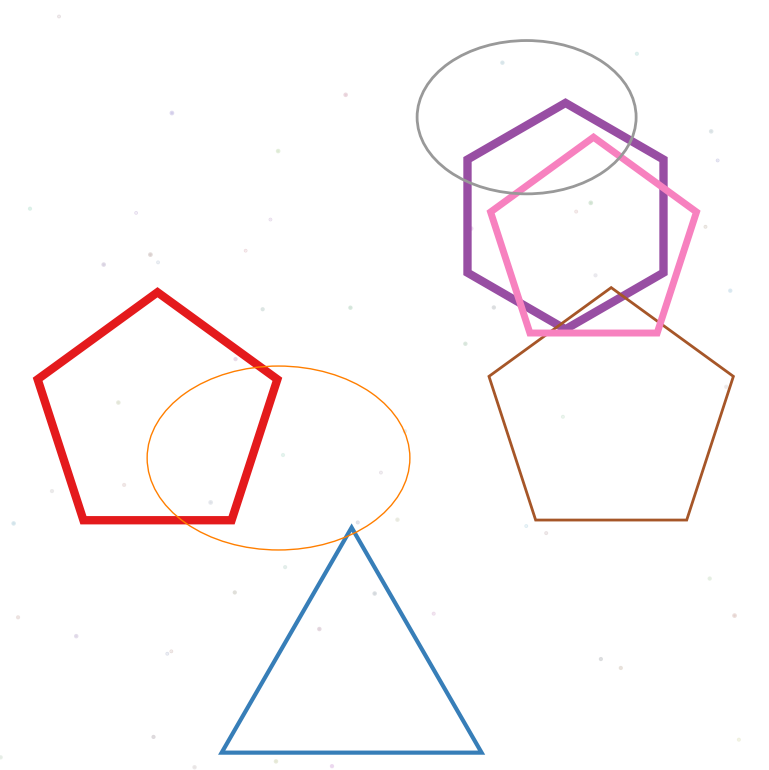[{"shape": "pentagon", "thickness": 3, "radius": 0.82, "center": [0.205, 0.457]}, {"shape": "triangle", "thickness": 1.5, "radius": 0.97, "center": [0.457, 0.12]}, {"shape": "hexagon", "thickness": 3, "radius": 0.73, "center": [0.734, 0.719]}, {"shape": "oval", "thickness": 0.5, "radius": 0.85, "center": [0.362, 0.405]}, {"shape": "pentagon", "thickness": 1, "radius": 0.83, "center": [0.794, 0.46]}, {"shape": "pentagon", "thickness": 2.5, "radius": 0.7, "center": [0.771, 0.681]}, {"shape": "oval", "thickness": 1, "radius": 0.71, "center": [0.684, 0.848]}]